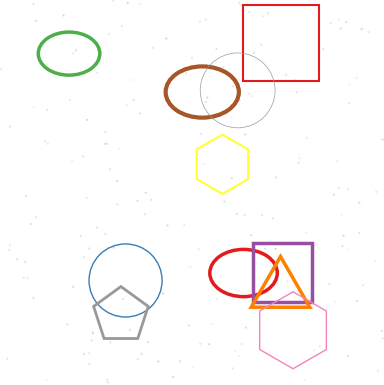[{"shape": "square", "thickness": 1.5, "radius": 0.5, "center": [0.729, 0.888]}, {"shape": "oval", "thickness": 2.5, "radius": 0.44, "center": [0.633, 0.291]}, {"shape": "circle", "thickness": 1, "radius": 0.47, "center": [0.326, 0.271]}, {"shape": "oval", "thickness": 2.5, "radius": 0.4, "center": [0.179, 0.861]}, {"shape": "square", "thickness": 2.5, "radius": 0.38, "center": [0.734, 0.292]}, {"shape": "triangle", "thickness": 2.5, "radius": 0.44, "center": [0.729, 0.246]}, {"shape": "hexagon", "thickness": 1.5, "radius": 0.39, "center": [0.578, 0.573]}, {"shape": "oval", "thickness": 3, "radius": 0.48, "center": [0.525, 0.761]}, {"shape": "hexagon", "thickness": 1, "radius": 0.5, "center": [0.761, 0.142]}, {"shape": "pentagon", "thickness": 2, "radius": 0.37, "center": [0.314, 0.181]}, {"shape": "circle", "thickness": 0.5, "radius": 0.49, "center": [0.617, 0.765]}]